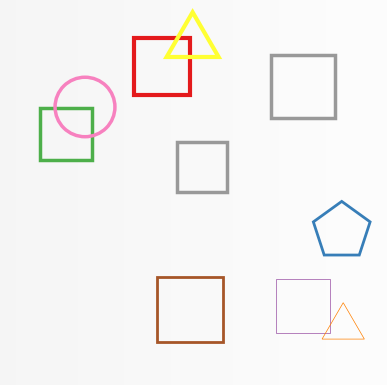[{"shape": "square", "thickness": 3, "radius": 0.36, "center": [0.417, 0.827]}, {"shape": "pentagon", "thickness": 2, "radius": 0.39, "center": [0.882, 0.4]}, {"shape": "square", "thickness": 2.5, "radius": 0.33, "center": [0.171, 0.652]}, {"shape": "square", "thickness": 0.5, "radius": 0.35, "center": [0.782, 0.205]}, {"shape": "triangle", "thickness": 0.5, "radius": 0.32, "center": [0.886, 0.151]}, {"shape": "triangle", "thickness": 3, "radius": 0.39, "center": [0.497, 0.891]}, {"shape": "square", "thickness": 2, "radius": 0.43, "center": [0.491, 0.196]}, {"shape": "circle", "thickness": 2.5, "radius": 0.39, "center": [0.219, 0.722]}, {"shape": "square", "thickness": 2.5, "radius": 0.32, "center": [0.522, 0.565]}, {"shape": "square", "thickness": 2.5, "radius": 0.41, "center": [0.782, 0.776]}]